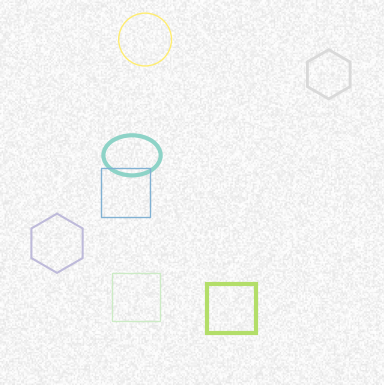[{"shape": "oval", "thickness": 3, "radius": 0.37, "center": [0.343, 0.597]}, {"shape": "hexagon", "thickness": 1.5, "radius": 0.38, "center": [0.148, 0.368]}, {"shape": "square", "thickness": 1, "radius": 0.32, "center": [0.325, 0.499]}, {"shape": "square", "thickness": 3, "radius": 0.32, "center": [0.601, 0.199]}, {"shape": "hexagon", "thickness": 2, "radius": 0.32, "center": [0.854, 0.807]}, {"shape": "square", "thickness": 1, "radius": 0.31, "center": [0.354, 0.229]}, {"shape": "circle", "thickness": 1, "radius": 0.34, "center": [0.377, 0.897]}]